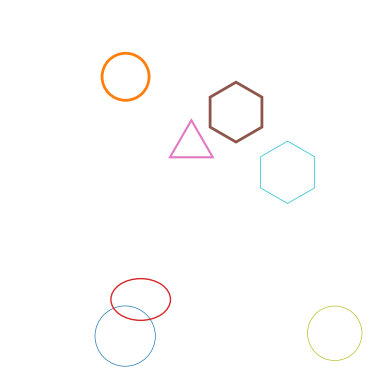[{"shape": "circle", "thickness": 0.5, "radius": 0.39, "center": [0.325, 0.127]}, {"shape": "circle", "thickness": 2, "radius": 0.31, "center": [0.326, 0.801]}, {"shape": "oval", "thickness": 1, "radius": 0.39, "center": [0.365, 0.222]}, {"shape": "hexagon", "thickness": 2, "radius": 0.39, "center": [0.613, 0.709]}, {"shape": "triangle", "thickness": 1.5, "radius": 0.32, "center": [0.497, 0.624]}, {"shape": "circle", "thickness": 0.5, "radius": 0.35, "center": [0.869, 0.134]}, {"shape": "hexagon", "thickness": 0.5, "radius": 0.4, "center": [0.747, 0.552]}]